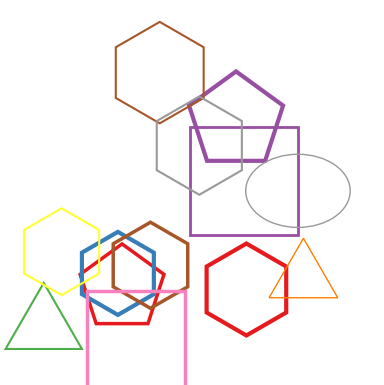[{"shape": "hexagon", "thickness": 3, "radius": 0.6, "center": [0.64, 0.248]}, {"shape": "pentagon", "thickness": 2.5, "radius": 0.57, "center": [0.317, 0.252]}, {"shape": "hexagon", "thickness": 3, "radius": 0.54, "center": [0.306, 0.29]}, {"shape": "triangle", "thickness": 1.5, "radius": 0.57, "center": [0.114, 0.151]}, {"shape": "square", "thickness": 2, "radius": 0.7, "center": [0.633, 0.53]}, {"shape": "pentagon", "thickness": 3, "radius": 0.64, "center": [0.613, 0.686]}, {"shape": "triangle", "thickness": 1, "radius": 0.51, "center": [0.788, 0.278]}, {"shape": "hexagon", "thickness": 1.5, "radius": 0.56, "center": [0.16, 0.346]}, {"shape": "hexagon", "thickness": 1.5, "radius": 0.66, "center": [0.415, 0.811]}, {"shape": "hexagon", "thickness": 2.5, "radius": 0.56, "center": [0.391, 0.311]}, {"shape": "square", "thickness": 2.5, "radius": 0.64, "center": [0.353, 0.115]}, {"shape": "hexagon", "thickness": 1.5, "radius": 0.64, "center": [0.518, 0.622]}, {"shape": "oval", "thickness": 1, "radius": 0.68, "center": [0.774, 0.504]}]